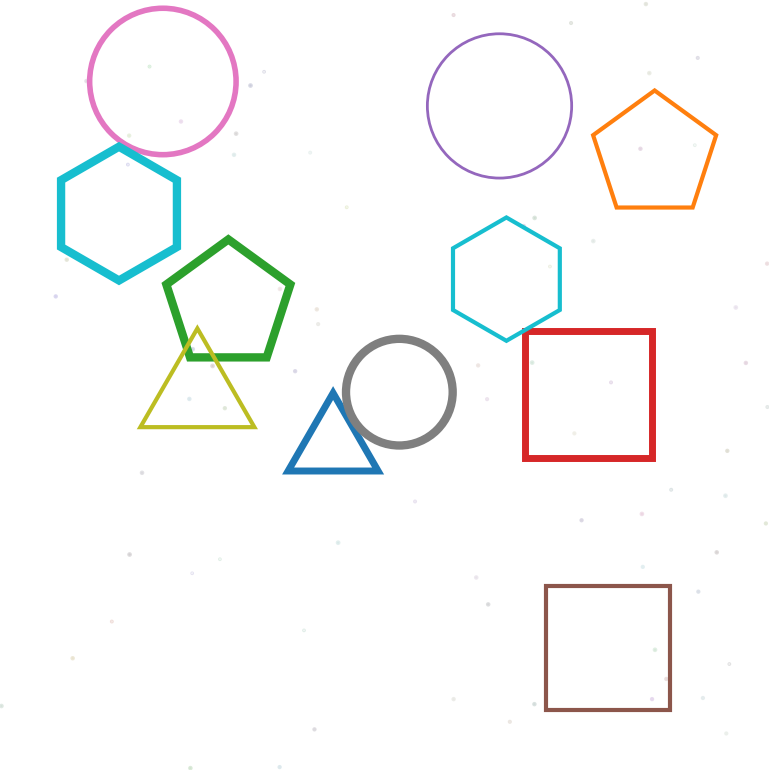[{"shape": "triangle", "thickness": 2.5, "radius": 0.34, "center": [0.433, 0.422]}, {"shape": "pentagon", "thickness": 1.5, "radius": 0.42, "center": [0.85, 0.798]}, {"shape": "pentagon", "thickness": 3, "radius": 0.42, "center": [0.297, 0.604]}, {"shape": "square", "thickness": 2.5, "radius": 0.41, "center": [0.765, 0.487]}, {"shape": "circle", "thickness": 1, "radius": 0.47, "center": [0.649, 0.862]}, {"shape": "square", "thickness": 1.5, "radius": 0.4, "center": [0.79, 0.158]}, {"shape": "circle", "thickness": 2, "radius": 0.48, "center": [0.212, 0.894]}, {"shape": "circle", "thickness": 3, "radius": 0.35, "center": [0.519, 0.491]}, {"shape": "triangle", "thickness": 1.5, "radius": 0.43, "center": [0.256, 0.488]}, {"shape": "hexagon", "thickness": 3, "radius": 0.43, "center": [0.155, 0.723]}, {"shape": "hexagon", "thickness": 1.5, "radius": 0.4, "center": [0.658, 0.637]}]